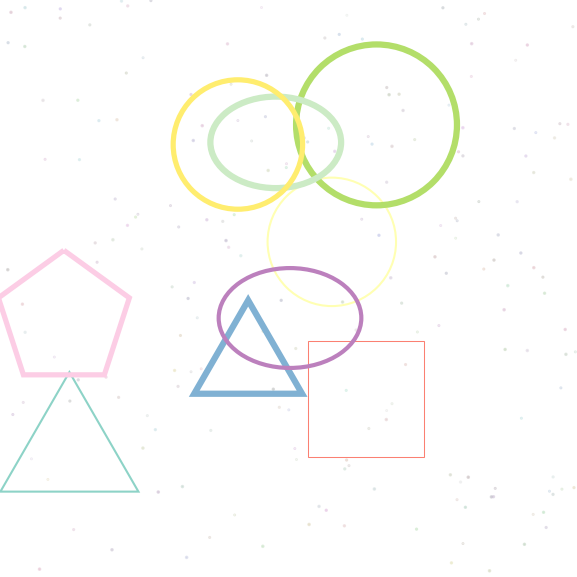[{"shape": "triangle", "thickness": 1, "radius": 0.69, "center": [0.12, 0.217]}, {"shape": "circle", "thickness": 1, "radius": 0.56, "center": [0.575, 0.58]}, {"shape": "square", "thickness": 0.5, "radius": 0.5, "center": [0.634, 0.308]}, {"shape": "triangle", "thickness": 3, "radius": 0.54, "center": [0.43, 0.371]}, {"shape": "circle", "thickness": 3, "radius": 0.7, "center": [0.652, 0.783]}, {"shape": "pentagon", "thickness": 2.5, "radius": 0.6, "center": [0.111, 0.447]}, {"shape": "oval", "thickness": 2, "radius": 0.62, "center": [0.502, 0.448]}, {"shape": "oval", "thickness": 3, "radius": 0.57, "center": [0.477, 0.753]}, {"shape": "circle", "thickness": 2.5, "radius": 0.56, "center": [0.412, 0.749]}]